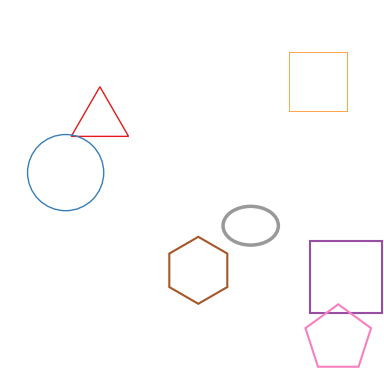[{"shape": "triangle", "thickness": 1, "radius": 0.43, "center": [0.259, 0.689]}, {"shape": "circle", "thickness": 1, "radius": 0.49, "center": [0.17, 0.552]}, {"shape": "square", "thickness": 1.5, "radius": 0.47, "center": [0.899, 0.28]}, {"shape": "square", "thickness": 0.5, "radius": 0.38, "center": [0.826, 0.788]}, {"shape": "hexagon", "thickness": 1.5, "radius": 0.43, "center": [0.515, 0.298]}, {"shape": "pentagon", "thickness": 1.5, "radius": 0.45, "center": [0.879, 0.12]}, {"shape": "oval", "thickness": 2.5, "radius": 0.36, "center": [0.651, 0.414]}]